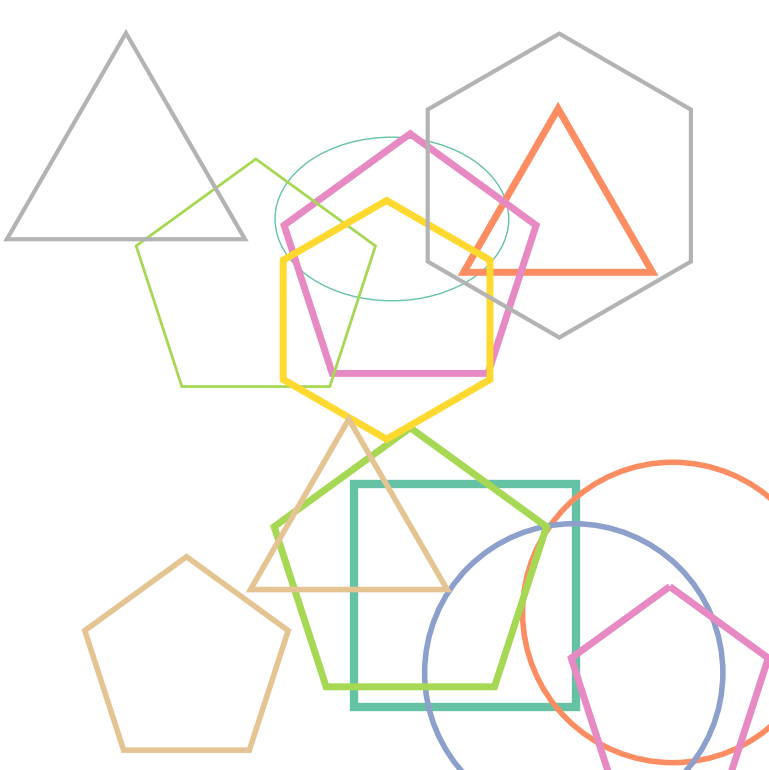[{"shape": "square", "thickness": 3, "radius": 0.72, "center": [0.604, 0.227]}, {"shape": "oval", "thickness": 0.5, "radius": 0.76, "center": [0.509, 0.716]}, {"shape": "circle", "thickness": 2, "radius": 0.98, "center": [0.874, 0.205]}, {"shape": "triangle", "thickness": 2.5, "radius": 0.71, "center": [0.725, 0.717]}, {"shape": "circle", "thickness": 2, "radius": 0.97, "center": [0.745, 0.126]}, {"shape": "pentagon", "thickness": 2.5, "radius": 0.86, "center": [0.533, 0.654]}, {"shape": "pentagon", "thickness": 2.5, "radius": 0.67, "center": [0.87, 0.104]}, {"shape": "pentagon", "thickness": 2.5, "radius": 0.93, "center": [0.533, 0.258]}, {"shape": "pentagon", "thickness": 1, "radius": 0.82, "center": [0.332, 0.63]}, {"shape": "hexagon", "thickness": 2.5, "radius": 0.78, "center": [0.502, 0.585]}, {"shape": "triangle", "thickness": 2, "radius": 0.74, "center": [0.453, 0.308]}, {"shape": "pentagon", "thickness": 2, "radius": 0.69, "center": [0.242, 0.138]}, {"shape": "triangle", "thickness": 1.5, "radius": 0.89, "center": [0.164, 0.779]}, {"shape": "hexagon", "thickness": 1.5, "radius": 0.99, "center": [0.726, 0.759]}]